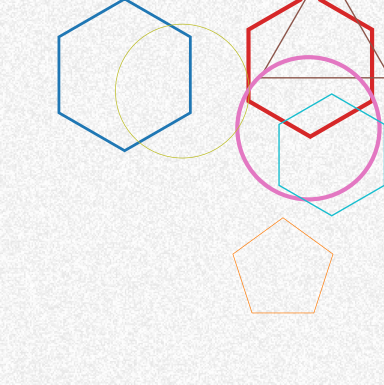[{"shape": "hexagon", "thickness": 2, "radius": 0.99, "center": [0.324, 0.806]}, {"shape": "pentagon", "thickness": 0.5, "radius": 0.68, "center": [0.735, 0.298]}, {"shape": "hexagon", "thickness": 3, "radius": 0.93, "center": [0.806, 0.83]}, {"shape": "triangle", "thickness": 1, "radius": 0.98, "center": [0.845, 0.895]}, {"shape": "circle", "thickness": 3, "radius": 0.92, "center": [0.801, 0.667]}, {"shape": "circle", "thickness": 0.5, "radius": 0.87, "center": [0.474, 0.763]}, {"shape": "hexagon", "thickness": 1, "radius": 0.79, "center": [0.862, 0.598]}]